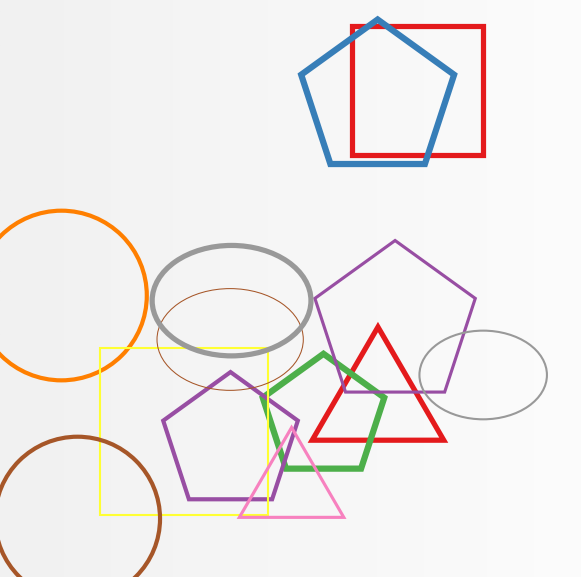[{"shape": "square", "thickness": 2.5, "radius": 0.56, "center": [0.718, 0.843]}, {"shape": "triangle", "thickness": 2.5, "radius": 0.65, "center": [0.65, 0.302]}, {"shape": "pentagon", "thickness": 3, "radius": 0.69, "center": [0.65, 0.827]}, {"shape": "pentagon", "thickness": 3, "radius": 0.55, "center": [0.557, 0.277]}, {"shape": "pentagon", "thickness": 1.5, "radius": 0.73, "center": [0.68, 0.438]}, {"shape": "pentagon", "thickness": 2, "radius": 0.61, "center": [0.397, 0.233]}, {"shape": "circle", "thickness": 2, "radius": 0.73, "center": [0.106, 0.487]}, {"shape": "square", "thickness": 1, "radius": 0.72, "center": [0.316, 0.252]}, {"shape": "circle", "thickness": 2, "radius": 0.71, "center": [0.133, 0.101]}, {"shape": "oval", "thickness": 0.5, "radius": 0.63, "center": [0.396, 0.411]}, {"shape": "triangle", "thickness": 1.5, "radius": 0.52, "center": [0.502, 0.155]}, {"shape": "oval", "thickness": 1, "radius": 0.55, "center": [0.831, 0.35]}, {"shape": "oval", "thickness": 2.5, "radius": 0.68, "center": [0.398, 0.479]}]